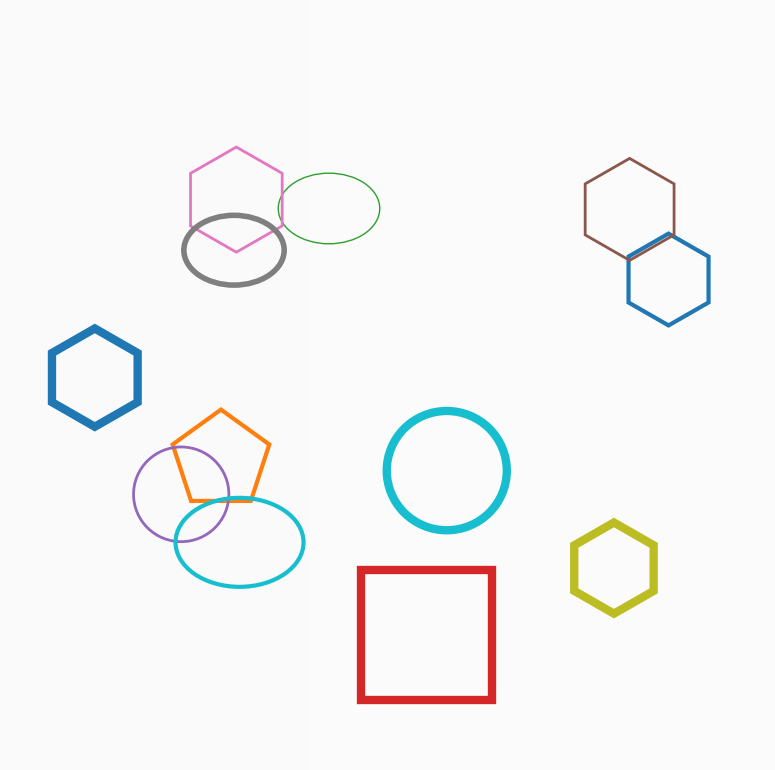[{"shape": "hexagon", "thickness": 3, "radius": 0.32, "center": [0.122, 0.51]}, {"shape": "hexagon", "thickness": 1.5, "radius": 0.3, "center": [0.863, 0.637]}, {"shape": "pentagon", "thickness": 1.5, "radius": 0.33, "center": [0.285, 0.403]}, {"shape": "oval", "thickness": 0.5, "radius": 0.33, "center": [0.425, 0.729]}, {"shape": "square", "thickness": 3, "radius": 0.42, "center": [0.551, 0.175]}, {"shape": "circle", "thickness": 1, "radius": 0.31, "center": [0.234, 0.358]}, {"shape": "hexagon", "thickness": 1, "radius": 0.33, "center": [0.812, 0.728]}, {"shape": "hexagon", "thickness": 1, "radius": 0.34, "center": [0.305, 0.741]}, {"shape": "oval", "thickness": 2, "radius": 0.32, "center": [0.302, 0.675]}, {"shape": "hexagon", "thickness": 3, "radius": 0.3, "center": [0.792, 0.262]}, {"shape": "circle", "thickness": 3, "radius": 0.39, "center": [0.576, 0.389]}, {"shape": "oval", "thickness": 1.5, "radius": 0.41, "center": [0.309, 0.296]}]